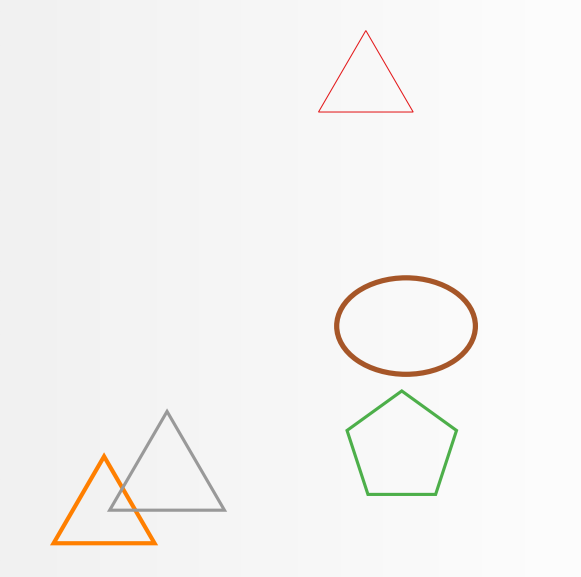[{"shape": "triangle", "thickness": 0.5, "radius": 0.47, "center": [0.629, 0.852]}, {"shape": "pentagon", "thickness": 1.5, "radius": 0.5, "center": [0.691, 0.223]}, {"shape": "triangle", "thickness": 2, "radius": 0.5, "center": [0.179, 0.109]}, {"shape": "oval", "thickness": 2.5, "radius": 0.6, "center": [0.699, 0.435]}, {"shape": "triangle", "thickness": 1.5, "radius": 0.57, "center": [0.287, 0.173]}]